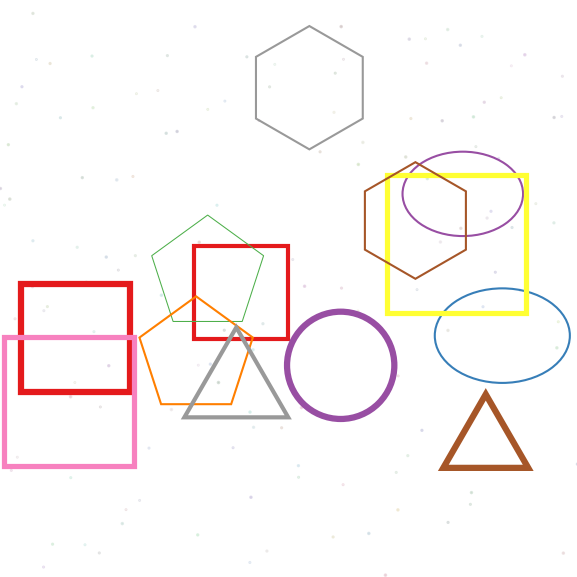[{"shape": "square", "thickness": 2, "radius": 0.41, "center": [0.418, 0.493]}, {"shape": "square", "thickness": 3, "radius": 0.47, "center": [0.131, 0.414]}, {"shape": "oval", "thickness": 1, "radius": 0.58, "center": [0.87, 0.418]}, {"shape": "pentagon", "thickness": 0.5, "radius": 0.51, "center": [0.36, 0.525]}, {"shape": "oval", "thickness": 1, "radius": 0.52, "center": [0.801, 0.663]}, {"shape": "circle", "thickness": 3, "radius": 0.46, "center": [0.59, 0.367]}, {"shape": "pentagon", "thickness": 1, "radius": 0.52, "center": [0.34, 0.383]}, {"shape": "square", "thickness": 2.5, "radius": 0.6, "center": [0.791, 0.576]}, {"shape": "triangle", "thickness": 3, "radius": 0.42, "center": [0.841, 0.231]}, {"shape": "hexagon", "thickness": 1, "radius": 0.5, "center": [0.719, 0.617]}, {"shape": "square", "thickness": 2.5, "radius": 0.56, "center": [0.12, 0.305]}, {"shape": "triangle", "thickness": 2, "radius": 0.52, "center": [0.409, 0.328]}, {"shape": "hexagon", "thickness": 1, "radius": 0.53, "center": [0.536, 0.847]}]